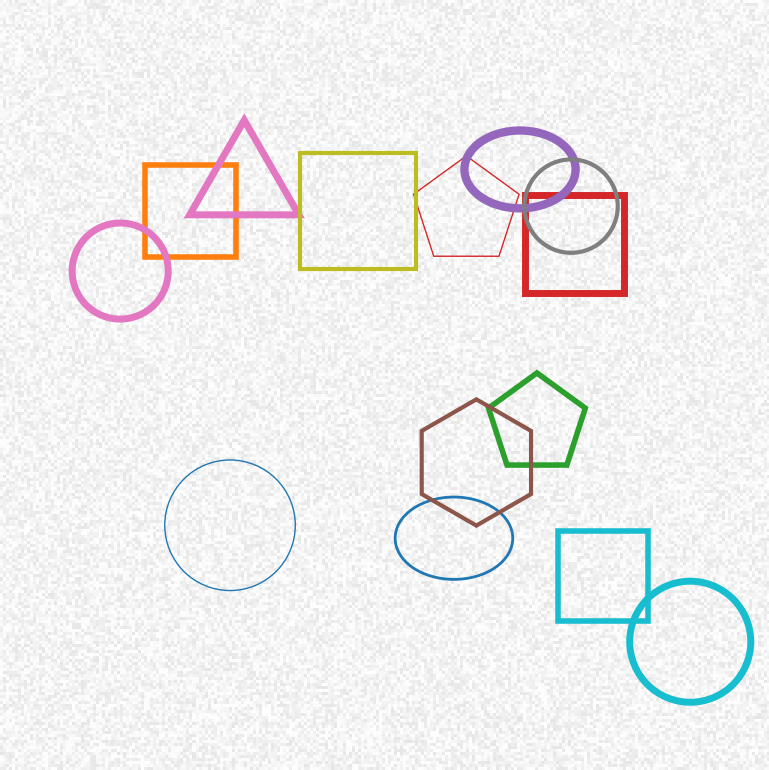[{"shape": "oval", "thickness": 1, "radius": 0.38, "center": [0.59, 0.301]}, {"shape": "circle", "thickness": 0.5, "radius": 0.42, "center": [0.299, 0.318]}, {"shape": "square", "thickness": 2, "radius": 0.3, "center": [0.247, 0.726]}, {"shape": "pentagon", "thickness": 2, "radius": 0.33, "center": [0.697, 0.45]}, {"shape": "pentagon", "thickness": 0.5, "radius": 0.36, "center": [0.606, 0.726]}, {"shape": "square", "thickness": 2.5, "radius": 0.32, "center": [0.746, 0.683]}, {"shape": "oval", "thickness": 3, "radius": 0.36, "center": [0.675, 0.78]}, {"shape": "hexagon", "thickness": 1.5, "radius": 0.41, "center": [0.619, 0.399]}, {"shape": "triangle", "thickness": 2.5, "radius": 0.41, "center": [0.317, 0.762]}, {"shape": "circle", "thickness": 2.5, "radius": 0.31, "center": [0.156, 0.648]}, {"shape": "circle", "thickness": 1.5, "radius": 0.3, "center": [0.742, 0.732]}, {"shape": "square", "thickness": 1.5, "radius": 0.38, "center": [0.465, 0.726]}, {"shape": "circle", "thickness": 2.5, "radius": 0.39, "center": [0.896, 0.167]}, {"shape": "square", "thickness": 2, "radius": 0.29, "center": [0.783, 0.253]}]